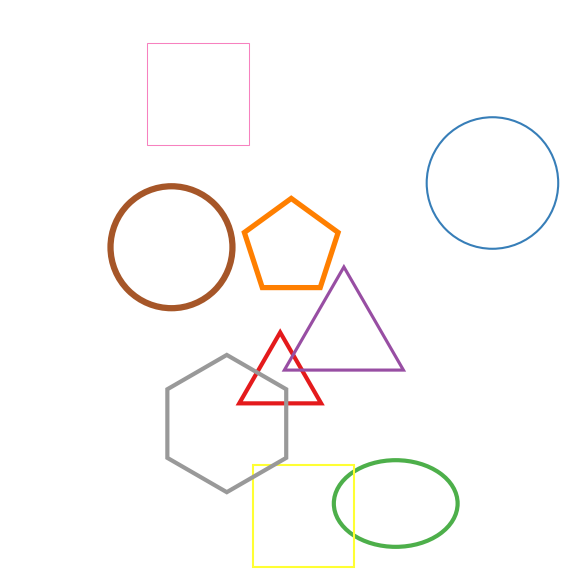[{"shape": "triangle", "thickness": 2, "radius": 0.41, "center": [0.485, 0.342]}, {"shape": "circle", "thickness": 1, "radius": 0.57, "center": [0.853, 0.682]}, {"shape": "oval", "thickness": 2, "radius": 0.54, "center": [0.685, 0.127]}, {"shape": "triangle", "thickness": 1.5, "radius": 0.6, "center": [0.595, 0.418]}, {"shape": "pentagon", "thickness": 2.5, "radius": 0.43, "center": [0.504, 0.57]}, {"shape": "square", "thickness": 1, "radius": 0.44, "center": [0.525, 0.106]}, {"shape": "circle", "thickness": 3, "radius": 0.53, "center": [0.297, 0.571]}, {"shape": "square", "thickness": 0.5, "radius": 0.44, "center": [0.343, 0.836]}, {"shape": "hexagon", "thickness": 2, "radius": 0.59, "center": [0.393, 0.266]}]